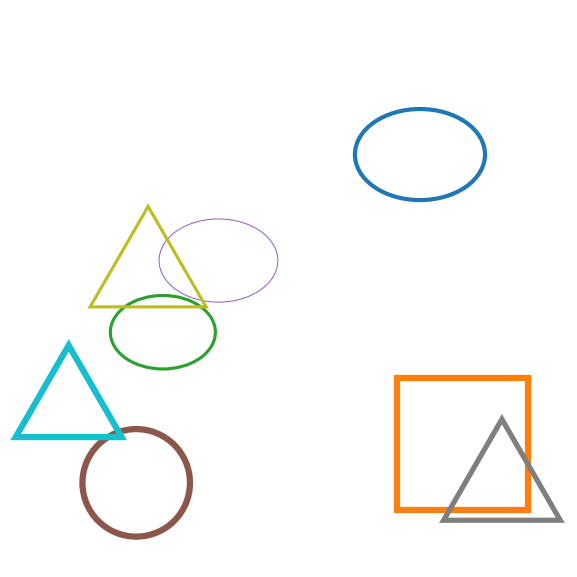[{"shape": "oval", "thickness": 2, "radius": 0.56, "center": [0.727, 0.731]}, {"shape": "square", "thickness": 3, "radius": 0.57, "center": [0.801, 0.231]}, {"shape": "oval", "thickness": 1.5, "radius": 0.45, "center": [0.282, 0.424]}, {"shape": "oval", "thickness": 0.5, "radius": 0.51, "center": [0.378, 0.548]}, {"shape": "circle", "thickness": 3, "radius": 0.47, "center": [0.236, 0.163]}, {"shape": "triangle", "thickness": 2.5, "radius": 0.58, "center": [0.869, 0.157]}, {"shape": "triangle", "thickness": 1.5, "radius": 0.58, "center": [0.256, 0.526]}, {"shape": "triangle", "thickness": 3, "radius": 0.53, "center": [0.119, 0.295]}]